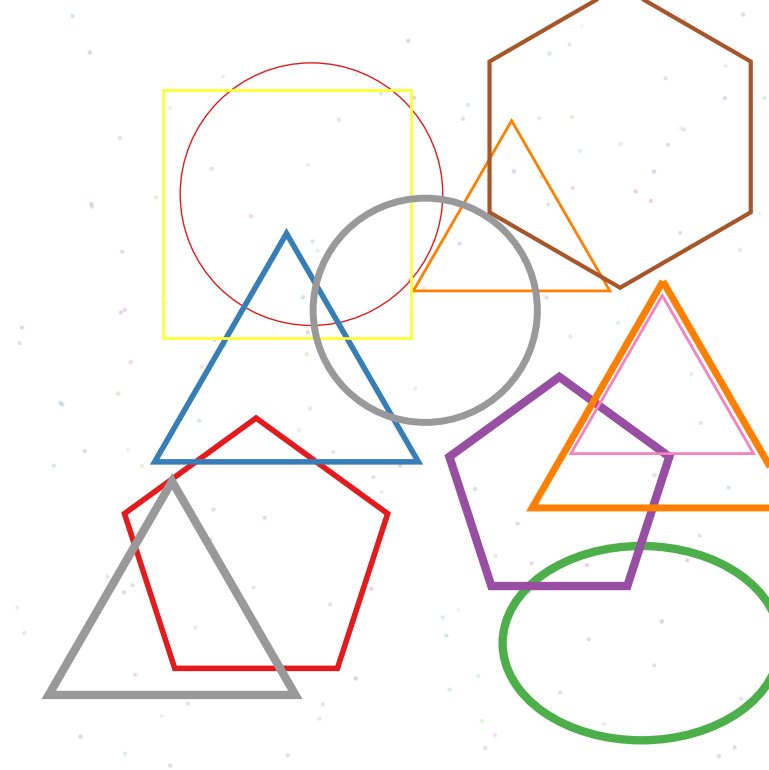[{"shape": "circle", "thickness": 0.5, "radius": 0.85, "center": [0.405, 0.748]}, {"shape": "pentagon", "thickness": 2, "radius": 0.9, "center": [0.333, 0.277]}, {"shape": "triangle", "thickness": 2, "radius": 0.99, "center": [0.372, 0.499]}, {"shape": "oval", "thickness": 3, "radius": 0.9, "center": [0.833, 0.165]}, {"shape": "pentagon", "thickness": 3, "radius": 0.75, "center": [0.726, 0.36]}, {"shape": "triangle", "thickness": 1, "radius": 0.74, "center": [0.664, 0.696]}, {"shape": "triangle", "thickness": 2.5, "radius": 0.98, "center": [0.861, 0.438]}, {"shape": "square", "thickness": 1, "radius": 0.81, "center": [0.372, 0.722]}, {"shape": "hexagon", "thickness": 1.5, "radius": 0.98, "center": [0.805, 0.822]}, {"shape": "triangle", "thickness": 1, "radius": 0.68, "center": [0.86, 0.479]}, {"shape": "triangle", "thickness": 3, "radius": 0.92, "center": [0.223, 0.19]}, {"shape": "circle", "thickness": 2.5, "radius": 0.73, "center": [0.552, 0.597]}]